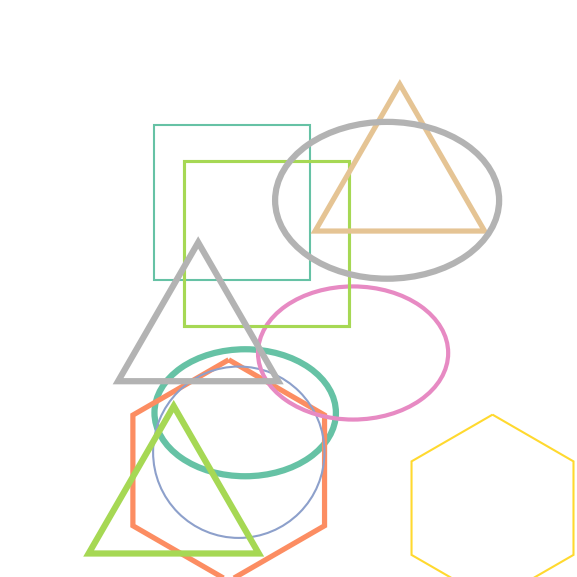[{"shape": "square", "thickness": 1, "radius": 0.67, "center": [0.402, 0.648]}, {"shape": "oval", "thickness": 3, "radius": 0.79, "center": [0.425, 0.284]}, {"shape": "hexagon", "thickness": 2.5, "radius": 0.96, "center": [0.396, 0.185]}, {"shape": "circle", "thickness": 1, "radius": 0.74, "center": [0.413, 0.216]}, {"shape": "oval", "thickness": 2, "radius": 0.82, "center": [0.611, 0.388]}, {"shape": "square", "thickness": 1.5, "radius": 0.71, "center": [0.462, 0.577]}, {"shape": "triangle", "thickness": 3, "radius": 0.85, "center": [0.301, 0.126]}, {"shape": "hexagon", "thickness": 1, "radius": 0.81, "center": [0.853, 0.119]}, {"shape": "triangle", "thickness": 2.5, "radius": 0.85, "center": [0.692, 0.684]}, {"shape": "triangle", "thickness": 3, "radius": 0.8, "center": [0.343, 0.419]}, {"shape": "oval", "thickness": 3, "radius": 0.97, "center": [0.67, 0.652]}]